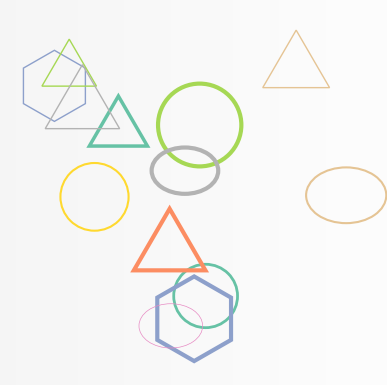[{"shape": "circle", "thickness": 2, "radius": 0.41, "center": [0.531, 0.231]}, {"shape": "triangle", "thickness": 2.5, "radius": 0.43, "center": [0.306, 0.664]}, {"shape": "triangle", "thickness": 3, "radius": 0.53, "center": [0.438, 0.351]}, {"shape": "hexagon", "thickness": 1, "radius": 0.46, "center": [0.14, 0.777]}, {"shape": "hexagon", "thickness": 3, "radius": 0.55, "center": [0.501, 0.172]}, {"shape": "oval", "thickness": 0.5, "radius": 0.41, "center": [0.441, 0.154]}, {"shape": "circle", "thickness": 3, "radius": 0.54, "center": [0.515, 0.675]}, {"shape": "triangle", "thickness": 1, "radius": 0.41, "center": [0.179, 0.817]}, {"shape": "circle", "thickness": 1.5, "radius": 0.44, "center": [0.244, 0.489]}, {"shape": "oval", "thickness": 1.5, "radius": 0.52, "center": [0.893, 0.493]}, {"shape": "triangle", "thickness": 1, "radius": 0.5, "center": [0.764, 0.822]}, {"shape": "oval", "thickness": 3, "radius": 0.43, "center": [0.477, 0.557]}, {"shape": "triangle", "thickness": 1, "radius": 0.55, "center": [0.213, 0.721]}]